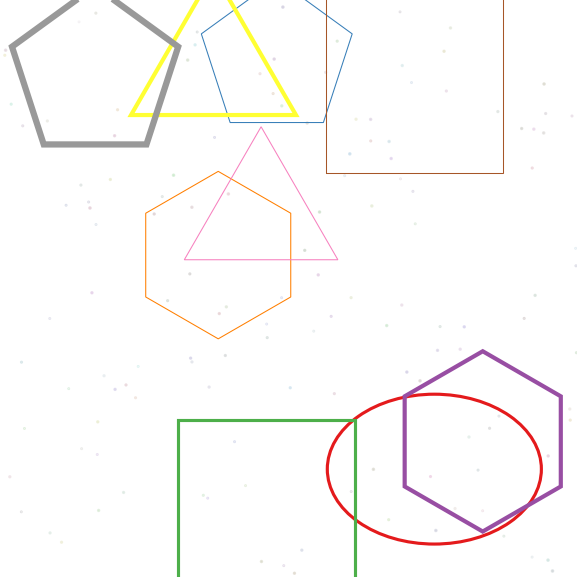[{"shape": "oval", "thickness": 1.5, "radius": 0.93, "center": [0.752, 0.187]}, {"shape": "pentagon", "thickness": 0.5, "radius": 0.69, "center": [0.479, 0.898]}, {"shape": "square", "thickness": 1.5, "radius": 0.77, "center": [0.462, 0.118]}, {"shape": "hexagon", "thickness": 2, "radius": 0.78, "center": [0.836, 0.235]}, {"shape": "hexagon", "thickness": 0.5, "radius": 0.72, "center": [0.378, 0.557]}, {"shape": "triangle", "thickness": 2, "radius": 0.82, "center": [0.37, 0.882]}, {"shape": "square", "thickness": 0.5, "radius": 0.77, "center": [0.718, 0.852]}, {"shape": "triangle", "thickness": 0.5, "radius": 0.77, "center": [0.452, 0.626]}, {"shape": "pentagon", "thickness": 3, "radius": 0.76, "center": [0.165, 0.871]}]